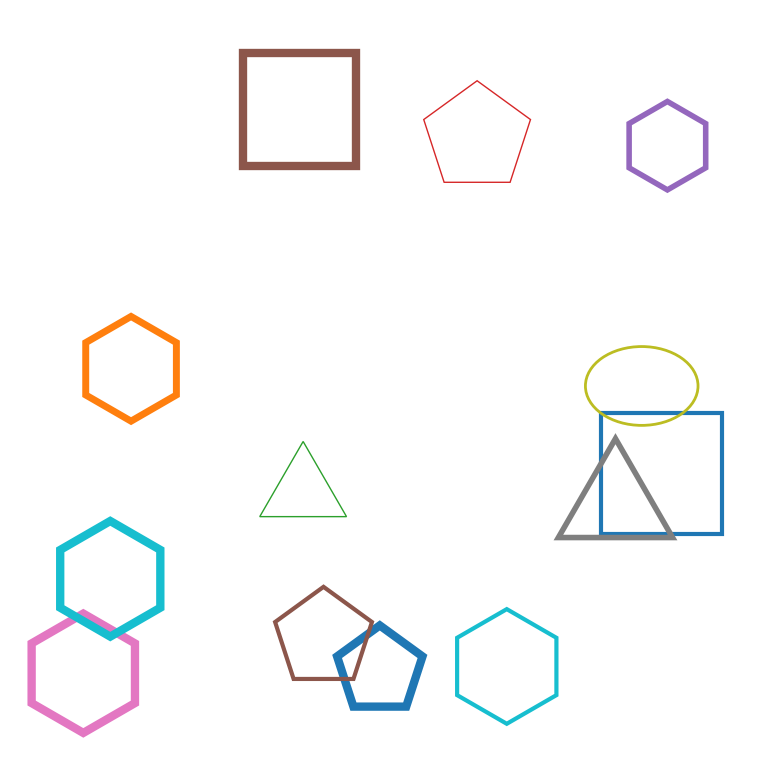[{"shape": "pentagon", "thickness": 3, "radius": 0.29, "center": [0.493, 0.129]}, {"shape": "square", "thickness": 1.5, "radius": 0.39, "center": [0.859, 0.385]}, {"shape": "hexagon", "thickness": 2.5, "radius": 0.34, "center": [0.17, 0.521]}, {"shape": "triangle", "thickness": 0.5, "radius": 0.33, "center": [0.394, 0.362]}, {"shape": "pentagon", "thickness": 0.5, "radius": 0.36, "center": [0.62, 0.822]}, {"shape": "hexagon", "thickness": 2, "radius": 0.29, "center": [0.867, 0.811]}, {"shape": "square", "thickness": 3, "radius": 0.37, "center": [0.389, 0.858]}, {"shape": "pentagon", "thickness": 1.5, "radius": 0.33, "center": [0.42, 0.172]}, {"shape": "hexagon", "thickness": 3, "radius": 0.39, "center": [0.108, 0.126]}, {"shape": "triangle", "thickness": 2, "radius": 0.43, "center": [0.799, 0.345]}, {"shape": "oval", "thickness": 1, "radius": 0.37, "center": [0.833, 0.499]}, {"shape": "hexagon", "thickness": 1.5, "radius": 0.37, "center": [0.658, 0.134]}, {"shape": "hexagon", "thickness": 3, "radius": 0.38, "center": [0.143, 0.248]}]